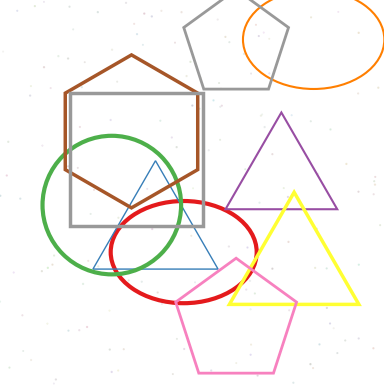[{"shape": "oval", "thickness": 3, "radius": 0.95, "center": [0.477, 0.345]}, {"shape": "triangle", "thickness": 1, "radius": 0.94, "center": [0.404, 0.395]}, {"shape": "circle", "thickness": 3, "radius": 0.9, "center": [0.29, 0.467]}, {"shape": "triangle", "thickness": 1.5, "radius": 0.84, "center": [0.731, 0.54]}, {"shape": "oval", "thickness": 1.5, "radius": 0.92, "center": [0.815, 0.897]}, {"shape": "triangle", "thickness": 2.5, "radius": 0.97, "center": [0.764, 0.306]}, {"shape": "hexagon", "thickness": 2.5, "radius": 0.99, "center": [0.342, 0.659]}, {"shape": "pentagon", "thickness": 2, "radius": 0.83, "center": [0.613, 0.164]}, {"shape": "square", "thickness": 2.5, "radius": 0.86, "center": [0.355, 0.586]}, {"shape": "pentagon", "thickness": 2, "radius": 0.72, "center": [0.613, 0.884]}]